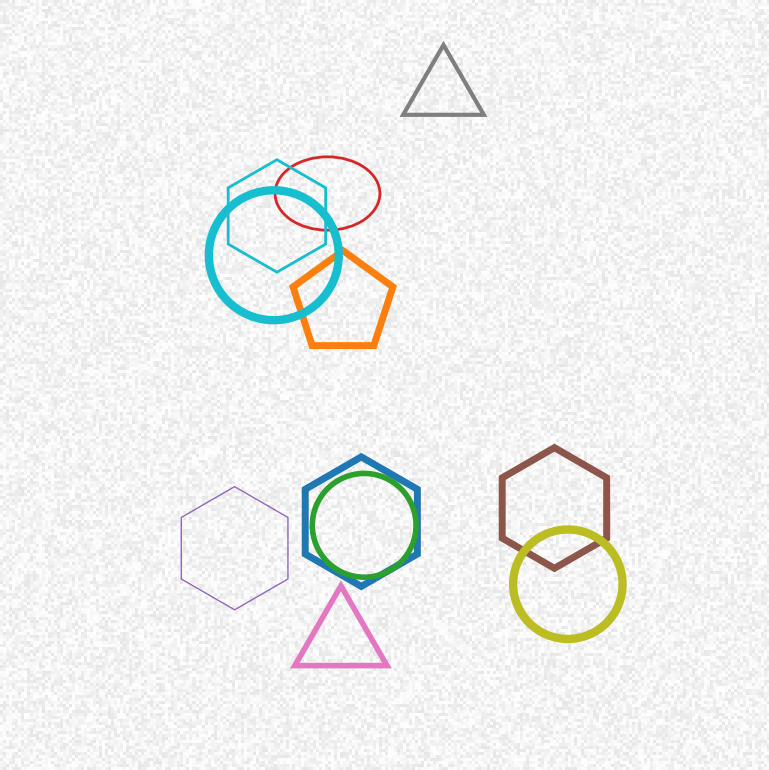[{"shape": "hexagon", "thickness": 2.5, "radius": 0.42, "center": [0.469, 0.323]}, {"shape": "pentagon", "thickness": 2.5, "radius": 0.34, "center": [0.445, 0.606]}, {"shape": "circle", "thickness": 2, "radius": 0.34, "center": [0.473, 0.318]}, {"shape": "oval", "thickness": 1, "radius": 0.34, "center": [0.425, 0.749]}, {"shape": "hexagon", "thickness": 0.5, "radius": 0.4, "center": [0.305, 0.288]}, {"shape": "hexagon", "thickness": 2.5, "radius": 0.39, "center": [0.72, 0.34]}, {"shape": "triangle", "thickness": 2, "radius": 0.35, "center": [0.443, 0.17]}, {"shape": "triangle", "thickness": 1.5, "radius": 0.3, "center": [0.576, 0.881]}, {"shape": "circle", "thickness": 3, "radius": 0.36, "center": [0.737, 0.241]}, {"shape": "hexagon", "thickness": 1, "radius": 0.37, "center": [0.36, 0.72]}, {"shape": "circle", "thickness": 3, "radius": 0.42, "center": [0.356, 0.669]}]